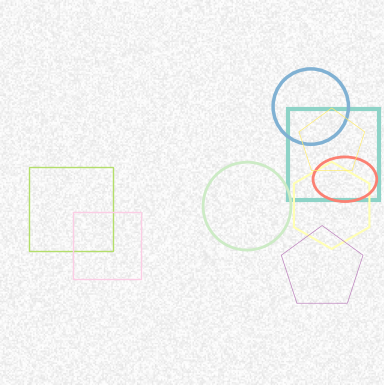[{"shape": "square", "thickness": 3, "radius": 0.59, "center": [0.866, 0.599]}, {"shape": "hexagon", "thickness": 1.5, "radius": 0.57, "center": [0.862, 0.467]}, {"shape": "oval", "thickness": 2, "radius": 0.41, "center": [0.896, 0.534]}, {"shape": "circle", "thickness": 2.5, "radius": 0.49, "center": [0.807, 0.723]}, {"shape": "square", "thickness": 1, "radius": 0.55, "center": [0.185, 0.458]}, {"shape": "square", "thickness": 1, "radius": 0.44, "center": [0.278, 0.362]}, {"shape": "pentagon", "thickness": 0.5, "radius": 0.56, "center": [0.837, 0.303]}, {"shape": "circle", "thickness": 2, "radius": 0.57, "center": [0.642, 0.465]}, {"shape": "pentagon", "thickness": 0.5, "radius": 0.45, "center": [0.862, 0.63]}]